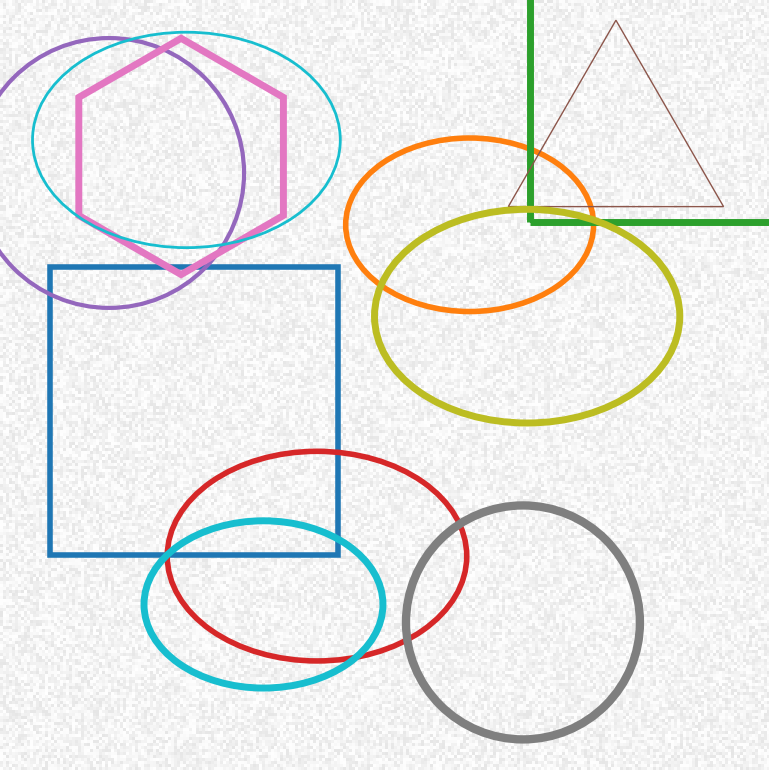[{"shape": "square", "thickness": 2, "radius": 0.94, "center": [0.252, 0.466]}, {"shape": "oval", "thickness": 2, "radius": 0.8, "center": [0.61, 0.708]}, {"shape": "square", "thickness": 2.5, "radius": 0.8, "center": [0.848, 0.872]}, {"shape": "oval", "thickness": 2, "radius": 0.97, "center": [0.412, 0.278]}, {"shape": "circle", "thickness": 1.5, "radius": 0.88, "center": [0.142, 0.775]}, {"shape": "triangle", "thickness": 0.5, "radius": 0.81, "center": [0.8, 0.812]}, {"shape": "hexagon", "thickness": 2.5, "radius": 0.77, "center": [0.235, 0.797]}, {"shape": "circle", "thickness": 3, "radius": 0.76, "center": [0.679, 0.192]}, {"shape": "oval", "thickness": 2.5, "radius": 0.99, "center": [0.685, 0.589]}, {"shape": "oval", "thickness": 1, "radius": 1.0, "center": [0.242, 0.818]}, {"shape": "oval", "thickness": 2.5, "radius": 0.78, "center": [0.342, 0.215]}]